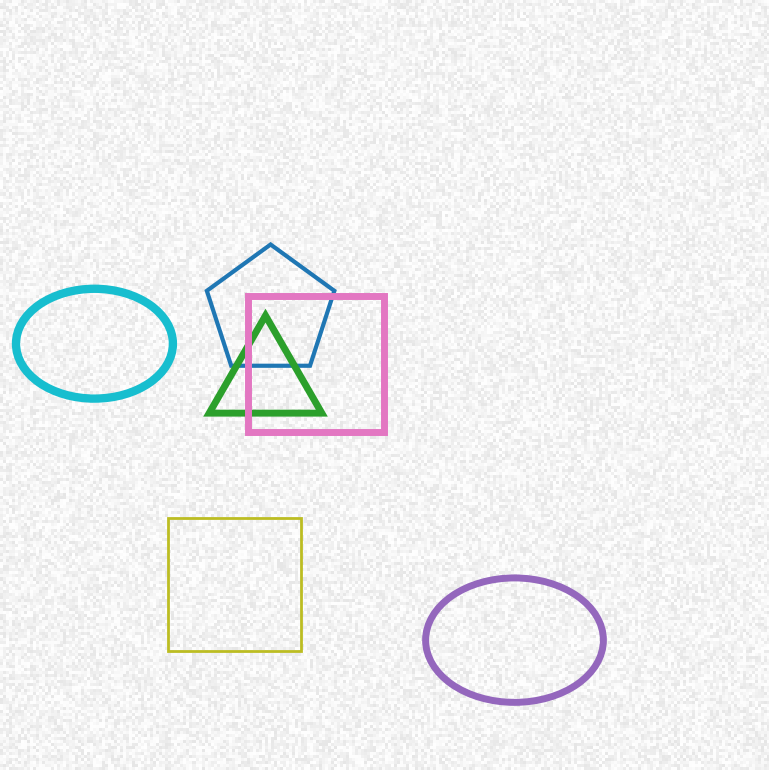[{"shape": "pentagon", "thickness": 1.5, "radius": 0.44, "center": [0.351, 0.595]}, {"shape": "triangle", "thickness": 2.5, "radius": 0.42, "center": [0.345, 0.506]}, {"shape": "oval", "thickness": 2.5, "radius": 0.58, "center": [0.668, 0.169]}, {"shape": "square", "thickness": 2.5, "radius": 0.44, "center": [0.411, 0.528]}, {"shape": "square", "thickness": 1, "radius": 0.43, "center": [0.305, 0.241]}, {"shape": "oval", "thickness": 3, "radius": 0.51, "center": [0.123, 0.554]}]